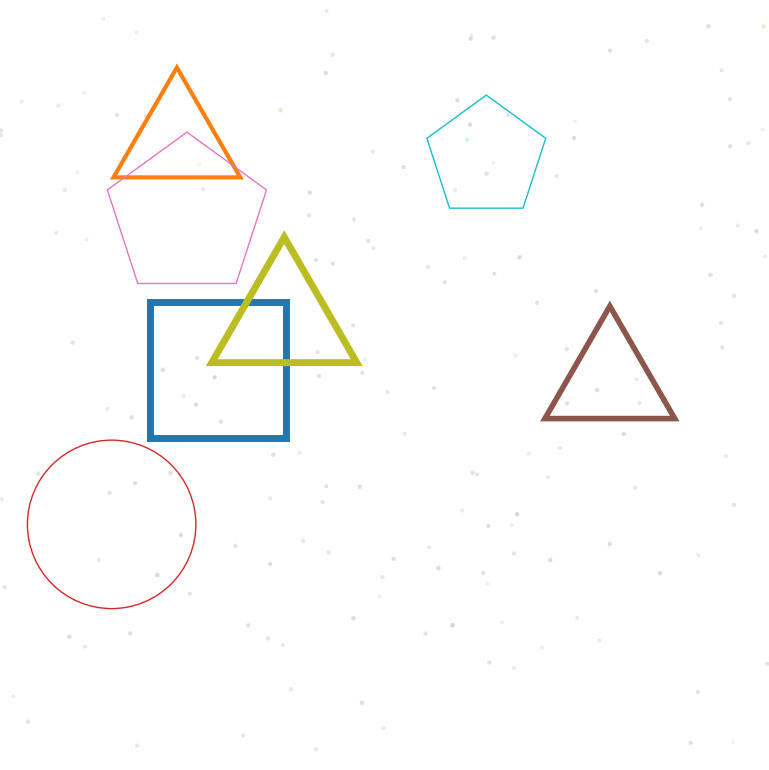[{"shape": "square", "thickness": 2.5, "radius": 0.44, "center": [0.283, 0.52]}, {"shape": "triangle", "thickness": 1.5, "radius": 0.48, "center": [0.23, 0.817]}, {"shape": "circle", "thickness": 0.5, "radius": 0.55, "center": [0.145, 0.319]}, {"shape": "triangle", "thickness": 2, "radius": 0.49, "center": [0.792, 0.505]}, {"shape": "pentagon", "thickness": 0.5, "radius": 0.54, "center": [0.243, 0.72]}, {"shape": "triangle", "thickness": 2.5, "radius": 0.54, "center": [0.369, 0.583]}, {"shape": "pentagon", "thickness": 0.5, "radius": 0.41, "center": [0.632, 0.795]}]